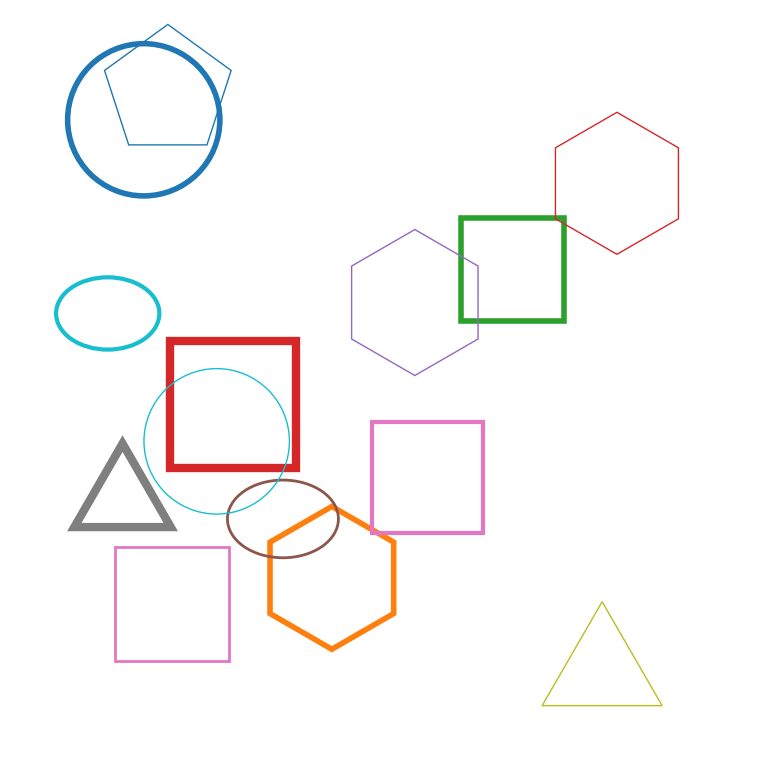[{"shape": "pentagon", "thickness": 0.5, "radius": 0.43, "center": [0.218, 0.882]}, {"shape": "circle", "thickness": 2, "radius": 0.49, "center": [0.187, 0.844]}, {"shape": "hexagon", "thickness": 2, "radius": 0.46, "center": [0.431, 0.25]}, {"shape": "square", "thickness": 2, "radius": 0.33, "center": [0.666, 0.65]}, {"shape": "square", "thickness": 3, "radius": 0.41, "center": [0.303, 0.475]}, {"shape": "hexagon", "thickness": 0.5, "radius": 0.46, "center": [0.801, 0.762]}, {"shape": "hexagon", "thickness": 0.5, "radius": 0.47, "center": [0.539, 0.607]}, {"shape": "oval", "thickness": 1, "radius": 0.36, "center": [0.367, 0.326]}, {"shape": "square", "thickness": 1.5, "radius": 0.36, "center": [0.555, 0.38]}, {"shape": "square", "thickness": 1, "radius": 0.37, "center": [0.224, 0.216]}, {"shape": "triangle", "thickness": 3, "radius": 0.36, "center": [0.159, 0.352]}, {"shape": "triangle", "thickness": 0.5, "radius": 0.45, "center": [0.782, 0.129]}, {"shape": "circle", "thickness": 0.5, "radius": 0.47, "center": [0.281, 0.427]}, {"shape": "oval", "thickness": 1.5, "radius": 0.34, "center": [0.14, 0.593]}]